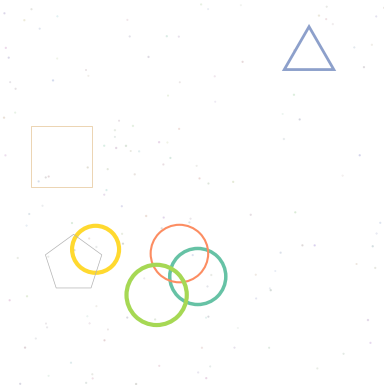[{"shape": "circle", "thickness": 2.5, "radius": 0.36, "center": [0.514, 0.282]}, {"shape": "circle", "thickness": 1.5, "radius": 0.37, "center": [0.466, 0.341]}, {"shape": "triangle", "thickness": 2, "radius": 0.37, "center": [0.803, 0.856]}, {"shape": "circle", "thickness": 3, "radius": 0.39, "center": [0.407, 0.234]}, {"shape": "circle", "thickness": 3, "radius": 0.31, "center": [0.248, 0.352]}, {"shape": "square", "thickness": 0.5, "radius": 0.4, "center": [0.159, 0.593]}, {"shape": "pentagon", "thickness": 0.5, "radius": 0.39, "center": [0.191, 0.314]}]